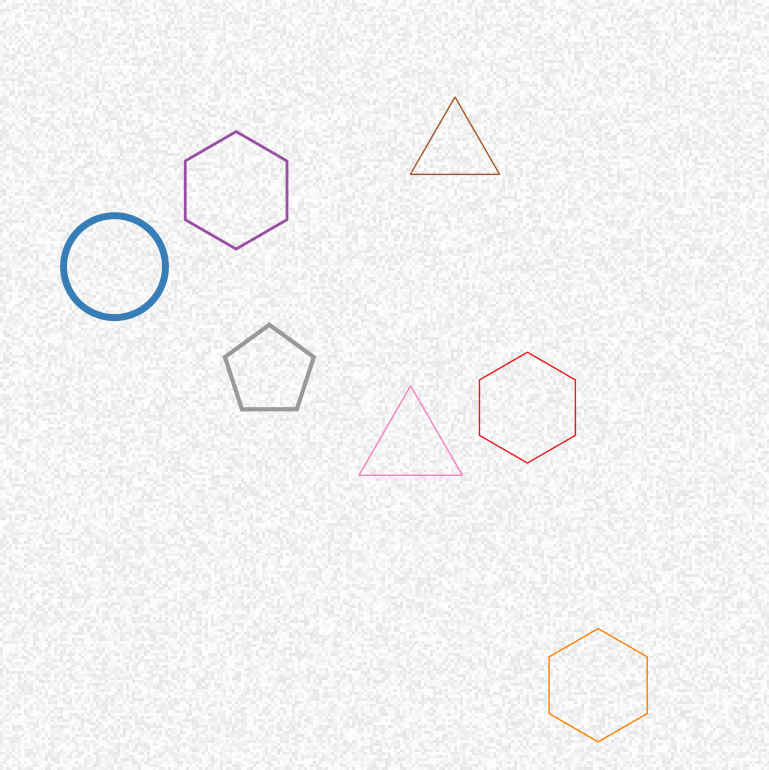[{"shape": "hexagon", "thickness": 0.5, "radius": 0.36, "center": [0.685, 0.471]}, {"shape": "circle", "thickness": 2.5, "radius": 0.33, "center": [0.149, 0.654]}, {"shape": "hexagon", "thickness": 1, "radius": 0.38, "center": [0.307, 0.753]}, {"shape": "hexagon", "thickness": 0.5, "radius": 0.37, "center": [0.777, 0.11]}, {"shape": "triangle", "thickness": 0.5, "radius": 0.33, "center": [0.591, 0.807]}, {"shape": "triangle", "thickness": 0.5, "radius": 0.39, "center": [0.533, 0.422]}, {"shape": "pentagon", "thickness": 1.5, "radius": 0.3, "center": [0.35, 0.518]}]